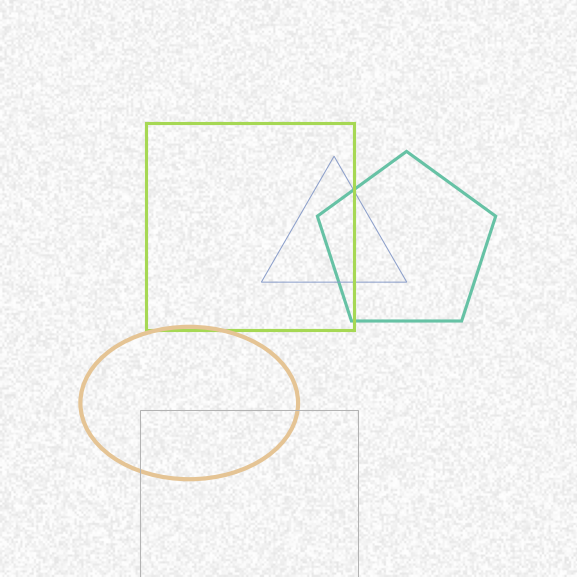[{"shape": "pentagon", "thickness": 1.5, "radius": 0.81, "center": [0.704, 0.575]}, {"shape": "triangle", "thickness": 0.5, "radius": 0.73, "center": [0.578, 0.583]}, {"shape": "square", "thickness": 1.5, "radius": 0.9, "center": [0.432, 0.607]}, {"shape": "oval", "thickness": 2, "radius": 0.94, "center": [0.328, 0.301]}, {"shape": "square", "thickness": 0.5, "radius": 0.94, "center": [0.431, 0.1]}]